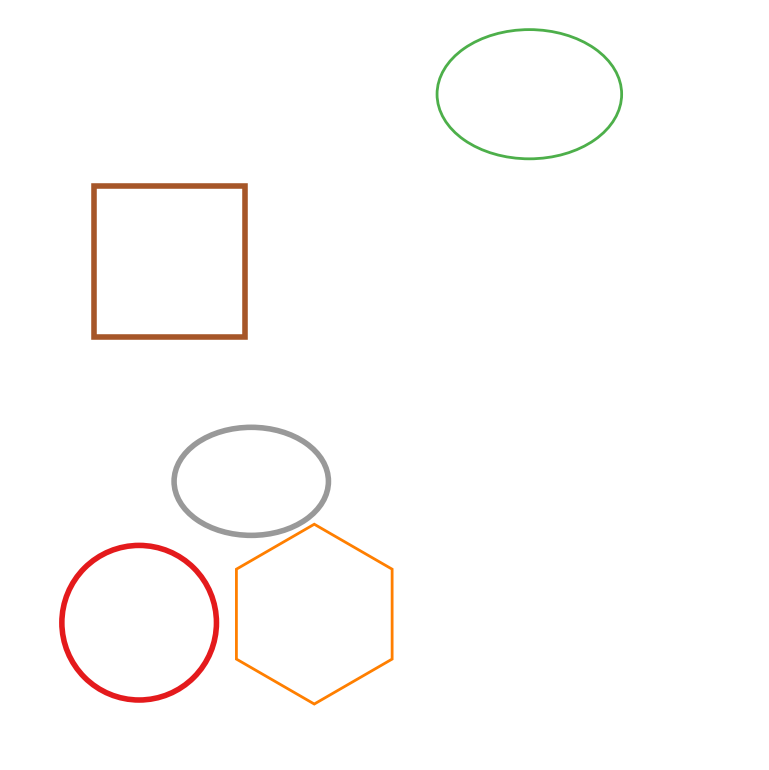[{"shape": "circle", "thickness": 2, "radius": 0.5, "center": [0.181, 0.191]}, {"shape": "oval", "thickness": 1, "radius": 0.6, "center": [0.687, 0.878]}, {"shape": "hexagon", "thickness": 1, "radius": 0.58, "center": [0.408, 0.202]}, {"shape": "square", "thickness": 2, "radius": 0.49, "center": [0.22, 0.66]}, {"shape": "oval", "thickness": 2, "radius": 0.5, "center": [0.326, 0.375]}]